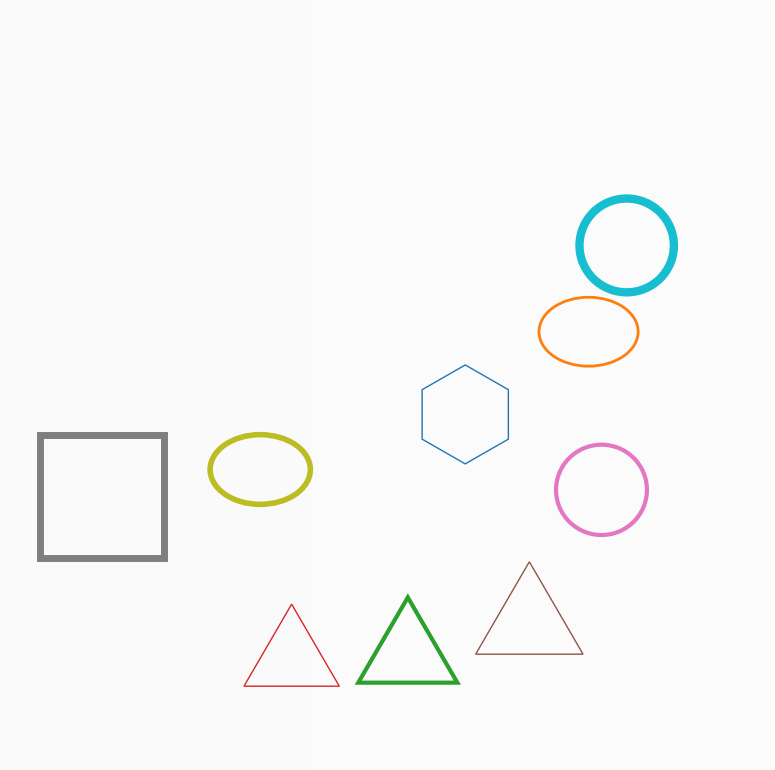[{"shape": "hexagon", "thickness": 0.5, "radius": 0.32, "center": [0.6, 0.462]}, {"shape": "oval", "thickness": 1, "radius": 0.32, "center": [0.759, 0.569]}, {"shape": "triangle", "thickness": 1.5, "radius": 0.37, "center": [0.526, 0.15]}, {"shape": "triangle", "thickness": 0.5, "radius": 0.36, "center": [0.376, 0.144]}, {"shape": "triangle", "thickness": 0.5, "radius": 0.4, "center": [0.683, 0.19]}, {"shape": "circle", "thickness": 1.5, "radius": 0.29, "center": [0.776, 0.364]}, {"shape": "square", "thickness": 2.5, "radius": 0.4, "center": [0.131, 0.356]}, {"shape": "oval", "thickness": 2, "radius": 0.32, "center": [0.336, 0.39]}, {"shape": "circle", "thickness": 3, "radius": 0.3, "center": [0.809, 0.681]}]